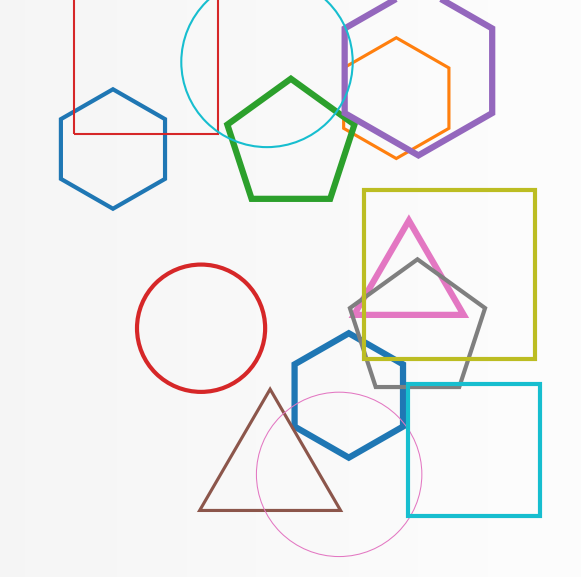[{"shape": "hexagon", "thickness": 3, "radius": 0.54, "center": [0.6, 0.314]}, {"shape": "hexagon", "thickness": 2, "radius": 0.52, "center": [0.194, 0.741]}, {"shape": "hexagon", "thickness": 1.5, "radius": 0.52, "center": [0.682, 0.829]}, {"shape": "pentagon", "thickness": 3, "radius": 0.57, "center": [0.5, 0.748]}, {"shape": "square", "thickness": 1, "radius": 0.62, "center": [0.251, 0.891]}, {"shape": "circle", "thickness": 2, "radius": 0.55, "center": [0.346, 0.431]}, {"shape": "hexagon", "thickness": 3, "radius": 0.73, "center": [0.72, 0.877]}, {"shape": "triangle", "thickness": 1.5, "radius": 0.7, "center": [0.465, 0.185]}, {"shape": "triangle", "thickness": 3, "radius": 0.54, "center": [0.703, 0.508]}, {"shape": "circle", "thickness": 0.5, "radius": 0.71, "center": [0.583, 0.178]}, {"shape": "pentagon", "thickness": 2, "radius": 0.61, "center": [0.718, 0.428]}, {"shape": "square", "thickness": 2, "radius": 0.73, "center": [0.773, 0.524]}, {"shape": "circle", "thickness": 1, "radius": 0.74, "center": [0.459, 0.892]}, {"shape": "square", "thickness": 2, "radius": 0.57, "center": [0.815, 0.22]}]